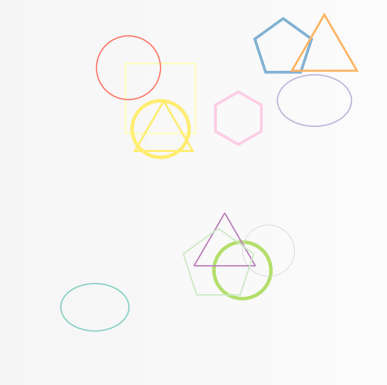[{"shape": "oval", "thickness": 1, "radius": 0.44, "center": [0.245, 0.202]}, {"shape": "square", "thickness": 1, "radius": 0.46, "center": [0.413, 0.745]}, {"shape": "oval", "thickness": 1, "radius": 0.48, "center": [0.812, 0.739]}, {"shape": "circle", "thickness": 1, "radius": 0.41, "center": [0.332, 0.824]}, {"shape": "pentagon", "thickness": 2, "radius": 0.39, "center": [0.731, 0.875]}, {"shape": "triangle", "thickness": 1.5, "radius": 0.48, "center": [0.837, 0.865]}, {"shape": "circle", "thickness": 2.5, "radius": 0.37, "center": [0.626, 0.298]}, {"shape": "hexagon", "thickness": 2, "radius": 0.34, "center": [0.615, 0.693]}, {"shape": "circle", "thickness": 0.5, "radius": 0.33, "center": [0.693, 0.349]}, {"shape": "triangle", "thickness": 1, "radius": 0.46, "center": [0.58, 0.355]}, {"shape": "pentagon", "thickness": 1, "radius": 0.48, "center": [0.564, 0.311]}, {"shape": "circle", "thickness": 2.5, "radius": 0.37, "center": [0.414, 0.665]}, {"shape": "triangle", "thickness": 1.5, "radius": 0.43, "center": [0.423, 0.651]}]